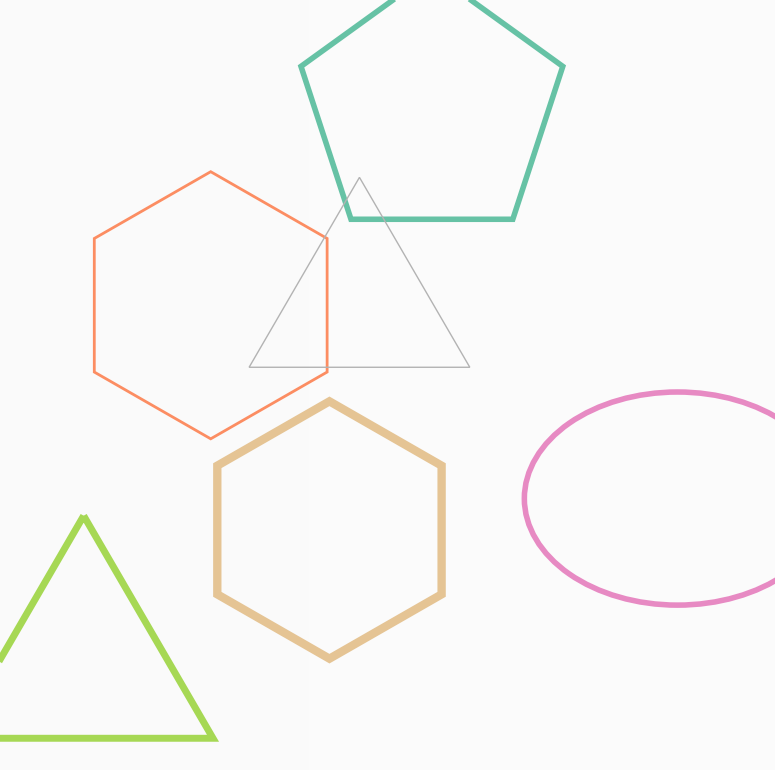[{"shape": "pentagon", "thickness": 2, "radius": 0.89, "center": [0.557, 0.859]}, {"shape": "hexagon", "thickness": 1, "radius": 0.87, "center": [0.272, 0.604]}, {"shape": "oval", "thickness": 2, "radius": 0.99, "center": [0.874, 0.353]}, {"shape": "triangle", "thickness": 2.5, "radius": 0.96, "center": [0.108, 0.138]}, {"shape": "hexagon", "thickness": 3, "radius": 0.84, "center": [0.425, 0.312]}, {"shape": "triangle", "thickness": 0.5, "radius": 0.82, "center": [0.464, 0.605]}]